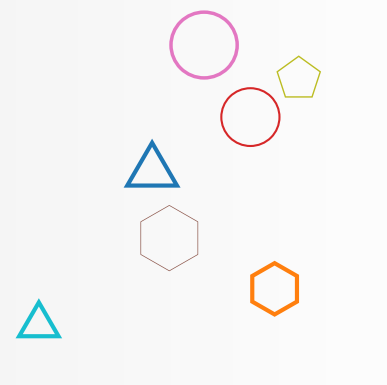[{"shape": "triangle", "thickness": 3, "radius": 0.37, "center": [0.393, 0.555]}, {"shape": "hexagon", "thickness": 3, "radius": 0.33, "center": [0.709, 0.25]}, {"shape": "circle", "thickness": 1.5, "radius": 0.38, "center": [0.646, 0.696]}, {"shape": "hexagon", "thickness": 0.5, "radius": 0.42, "center": [0.437, 0.381]}, {"shape": "circle", "thickness": 2.5, "radius": 0.43, "center": [0.527, 0.883]}, {"shape": "pentagon", "thickness": 1, "radius": 0.29, "center": [0.771, 0.795]}, {"shape": "triangle", "thickness": 3, "radius": 0.29, "center": [0.1, 0.156]}]